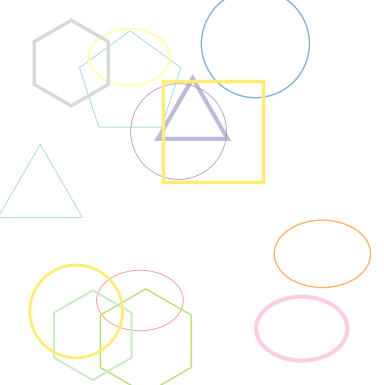[{"shape": "pentagon", "thickness": 0.5, "radius": 0.69, "center": [0.338, 0.782]}, {"shape": "triangle", "thickness": 0.5, "radius": 0.63, "center": [0.105, 0.499]}, {"shape": "oval", "thickness": 1.5, "radius": 0.52, "center": [0.336, 0.852]}, {"shape": "triangle", "thickness": 3, "radius": 0.52, "center": [0.501, 0.692]}, {"shape": "oval", "thickness": 0.5, "radius": 0.56, "center": [0.363, 0.219]}, {"shape": "circle", "thickness": 1, "radius": 0.7, "center": [0.663, 0.887]}, {"shape": "oval", "thickness": 1, "radius": 0.63, "center": [0.837, 0.341]}, {"shape": "hexagon", "thickness": 1, "radius": 0.68, "center": [0.379, 0.114]}, {"shape": "oval", "thickness": 3, "radius": 0.59, "center": [0.784, 0.147]}, {"shape": "hexagon", "thickness": 2.5, "radius": 0.56, "center": [0.185, 0.836]}, {"shape": "circle", "thickness": 0.5, "radius": 0.62, "center": [0.464, 0.658]}, {"shape": "hexagon", "thickness": 1.5, "radius": 0.58, "center": [0.241, 0.129]}, {"shape": "square", "thickness": 2.5, "radius": 0.65, "center": [0.554, 0.659]}, {"shape": "circle", "thickness": 2, "radius": 0.6, "center": [0.198, 0.191]}]